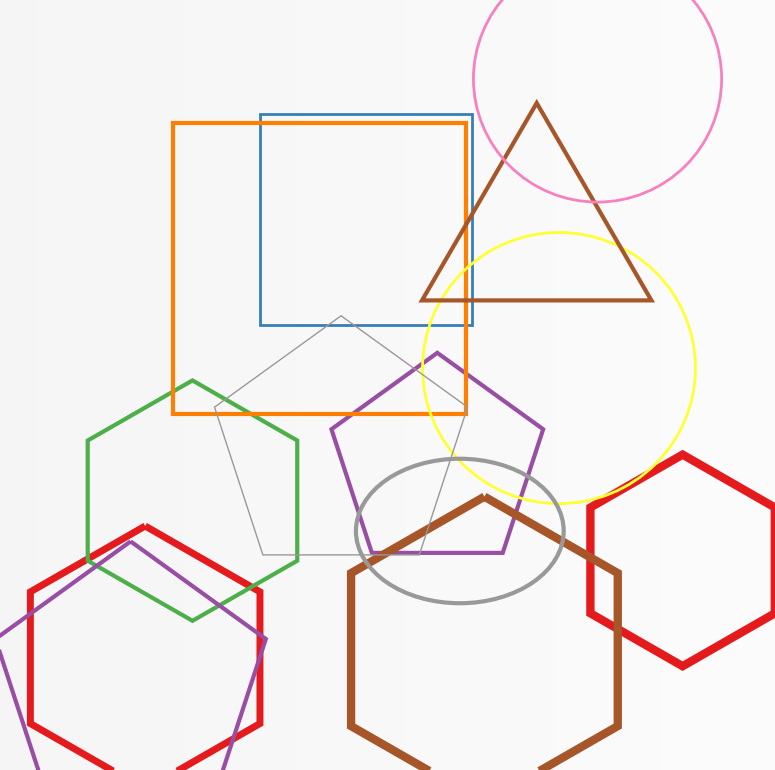[{"shape": "hexagon", "thickness": 3, "radius": 0.69, "center": [0.881, 0.272]}, {"shape": "hexagon", "thickness": 2.5, "radius": 0.86, "center": [0.187, 0.146]}, {"shape": "square", "thickness": 1, "radius": 0.69, "center": [0.472, 0.715]}, {"shape": "hexagon", "thickness": 1.5, "radius": 0.78, "center": [0.248, 0.35]}, {"shape": "pentagon", "thickness": 1.5, "radius": 0.92, "center": [0.169, 0.113]}, {"shape": "pentagon", "thickness": 1.5, "radius": 0.72, "center": [0.564, 0.398]}, {"shape": "square", "thickness": 1.5, "radius": 0.94, "center": [0.412, 0.651]}, {"shape": "circle", "thickness": 1, "radius": 0.88, "center": [0.721, 0.522]}, {"shape": "hexagon", "thickness": 3, "radius": 0.99, "center": [0.625, 0.156]}, {"shape": "triangle", "thickness": 1.5, "radius": 0.85, "center": [0.693, 0.695]}, {"shape": "circle", "thickness": 1, "radius": 0.8, "center": [0.771, 0.898]}, {"shape": "oval", "thickness": 1.5, "radius": 0.67, "center": [0.593, 0.31]}, {"shape": "pentagon", "thickness": 0.5, "radius": 0.86, "center": [0.44, 0.418]}]